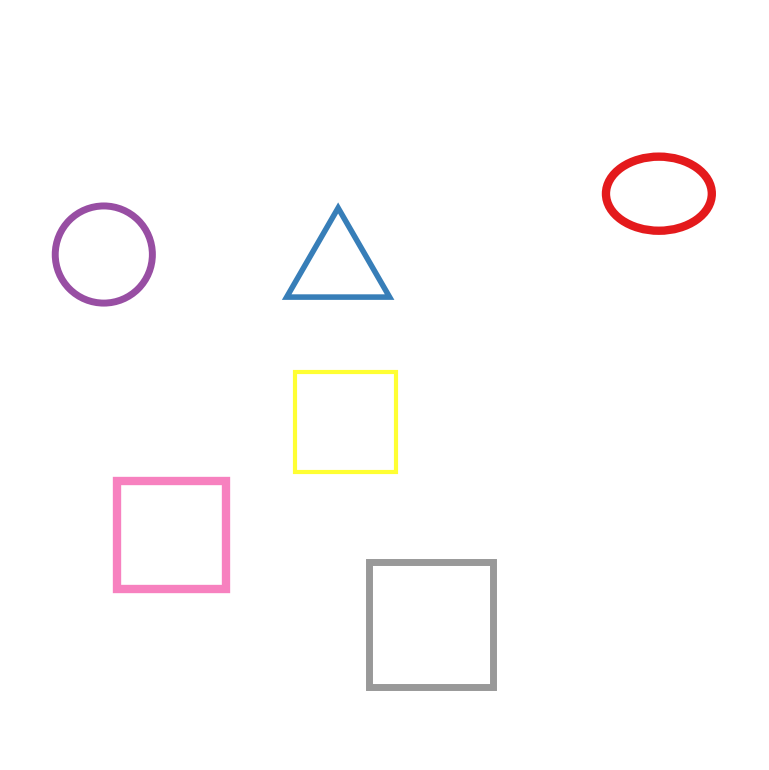[{"shape": "oval", "thickness": 3, "radius": 0.34, "center": [0.856, 0.748]}, {"shape": "triangle", "thickness": 2, "radius": 0.39, "center": [0.439, 0.653]}, {"shape": "circle", "thickness": 2.5, "radius": 0.32, "center": [0.135, 0.669]}, {"shape": "square", "thickness": 1.5, "radius": 0.33, "center": [0.449, 0.452]}, {"shape": "square", "thickness": 3, "radius": 0.35, "center": [0.223, 0.305]}, {"shape": "square", "thickness": 2.5, "radius": 0.4, "center": [0.559, 0.189]}]